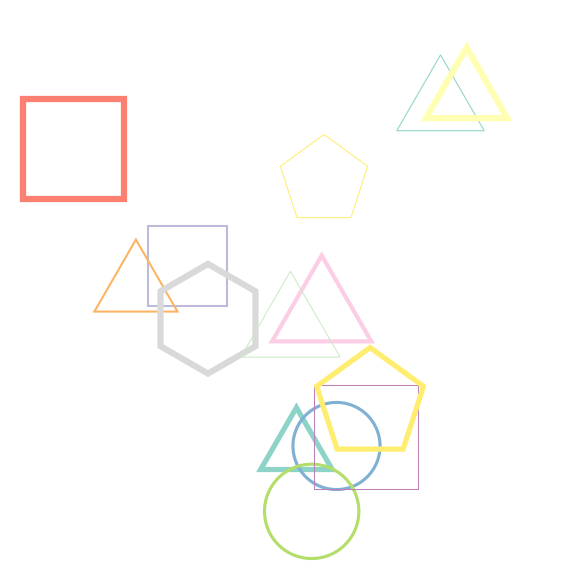[{"shape": "triangle", "thickness": 2.5, "radius": 0.36, "center": [0.513, 0.222]}, {"shape": "triangle", "thickness": 0.5, "radius": 0.44, "center": [0.763, 0.816]}, {"shape": "triangle", "thickness": 3, "radius": 0.41, "center": [0.808, 0.835]}, {"shape": "square", "thickness": 1, "radius": 0.34, "center": [0.324, 0.539]}, {"shape": "square", "thickness": 3, "radius": 0.43, "center": [0.127, 0.741]}, {"shape": "circle", "thickness": 1.5, "radius": 0.38, "center": [0.583, 0.227]}, {"shape": "triangle", "thickness": 1, "radius": 0.42, "center": [0.235, 0.501]}, {"shape": "circle", "thickness": 1.5, "radius": 0.41, "center": [0.54, 0.114]}, {"shape": "triangle", "thickness": 2, "radius": 0.5, "center": [0.557, 0.458]}, {"shape": "hexagon", "thickness": 3, "radius": 0.47, "center": [0.36, 0.447]}, {"shape": "square", "thickness": 0.5, "radius": 0.45, "center": [0.634, 0.243]}, {"shape": "triangle", "thickness": 0.5, "radius": 0.5, "center": [0.503, 0.43]}, {"shape": "pentagon", "thickness": 2.5, "radius": 0.49, "center": [0.641, 0.3]}, {"shape": "pentagon", "thickness": 0.5, "radius": 0.4, "center": [0.561, 0.687]}]